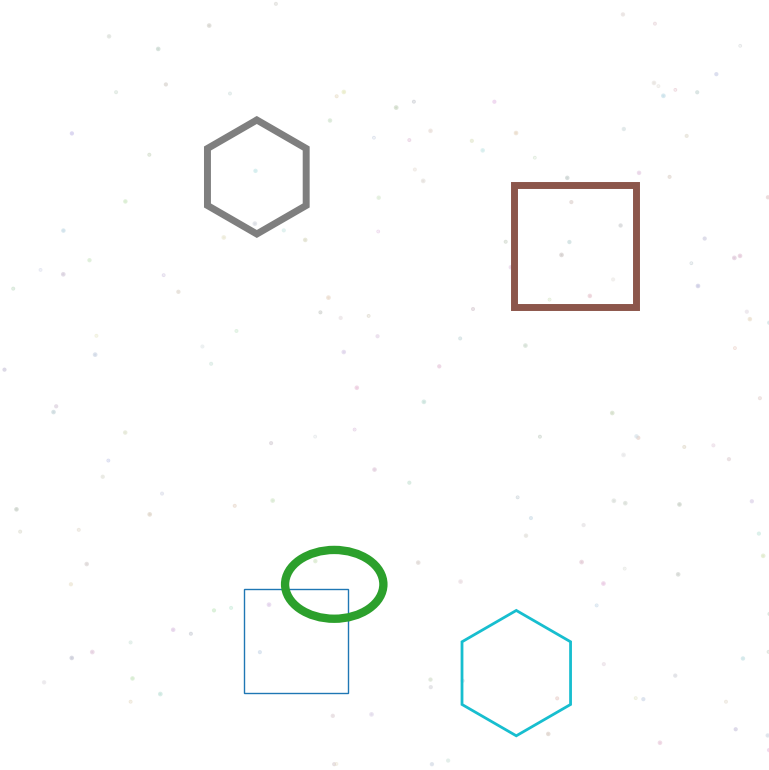[{"shape": "square", "thickness": 0.5, "radius": 0.34, "center": [0.384, 0.167]}, {"shape": "oval", "thickness": 3, "radius": 0.32, "center": [0.434, 0.241]}, {"shape": "square", "thickness": 2.5, "radius": 0.4, "center": [0.747, 0.681]}, {"shape": "hexagon", "thickness": 2.5, "radius": 0.37, "center": [0.334, 0.77]}, {"shape": "hexagon", "thickness": 1, "radius": 0.41, "center": [0.67, 0.126]}]